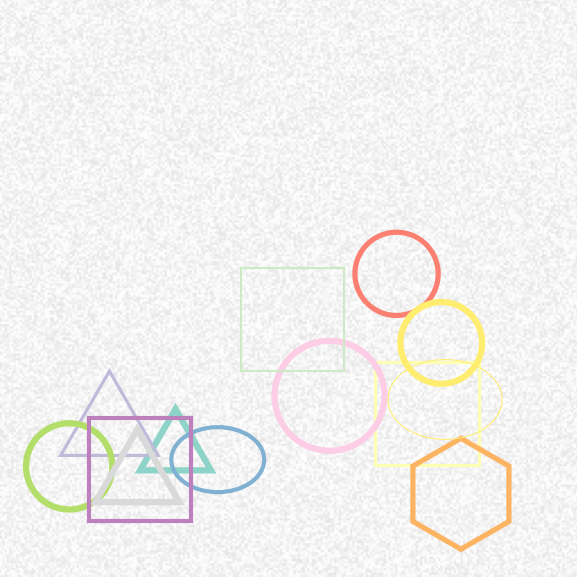[{"shape": "triangle", "thickness": 3, "radius": 0.35, "center": [0.304, 0.22]}, {"shape": "square", "thickness": 1.5, "radius": 0.45, "center": [0.739, 0.283]}, {"shape": "triangle", "thickness": 1.5, "radius": 0.49, "center": [0.189, 0.259]}, {"shape": "circle", "thickness": 2.5, "radius": 0.36, "center": [0.687, 0.525]}, {"shape": "oval", "thickness": 2, "radius": 0.4, "center": [0.377, 0.203]}, {"shape": "hexagon", "thickness": 2.5, "radius": 0.48, "center": [0.798, 0.144]}, {"shape": "circle", "thickness": 3, "radius": 0.37, "center": [0.12, 0.192]}, {"shape": "circle", "thickness": 3, "radius": 0.48, "center": [0.571, 0.314]}, {"shape": "triangle", "thickness": 3, "radius": 0.42, "center": [0.238, 0.172]}, {"shape": "square", "thickness": 2, "radius": 0.44, "center": [0.243, 0.186]}, {"shape": "square", "thickness": 1, "radius": 0.45, "center": [0.507, 0.446]}, {"shape": "circle", "thickness": 3, "radius": 0.35, "center": [0.764, 0.405]}, {"shape": "oval", "thickness": 0.5, "radius": 0.49, "center": [0.771, 0.307]}]